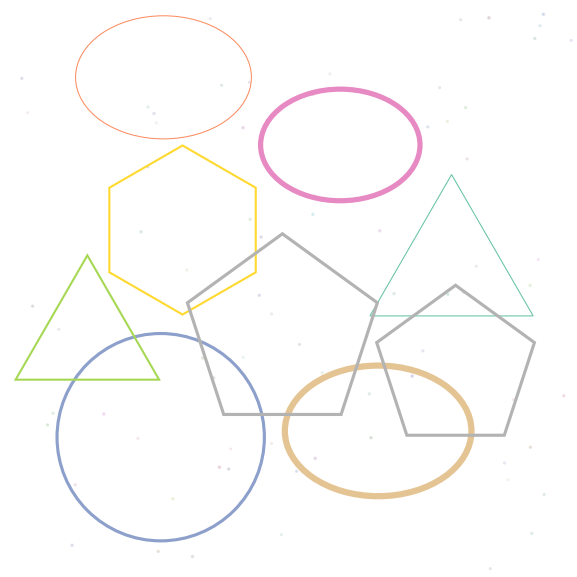[{"shape": "triangle", "thickness": 0.5, "radius": 0.82, "center": [0.782, 0.534]}, {"shape": "oval", "thickness": 0.5, "radius": 0.76, "center": [0.283, 0.865]}, {"shape": "circle", "thickness": 1.5, "radius": 0.9, "center": [0.278, 0.242]}, {"shape": "oval", "thickness": 2.5, "radius": 0.69, "center": [0.589, 0.748]}, {"shape": "triangle", "thickness": 1, "radius": 0.72, "center": [0.151, 0.413]}, {"shape": "hexagon", "thickness": 1, "radius": 0.73, "center": [0.316, 0.601]}, {"shape": "oval", "thickness": 3, "radius": 0.81, "center": [0.655, 0.253]}, {"shape": "pentagon", "thickness": 1.5, "radius": 0.72, "center": [0.789, 0.362]}, {"shape": "pentagon", "thickness": 1.5, "radius": 0.86, "center": [0.489, 0.421]}]